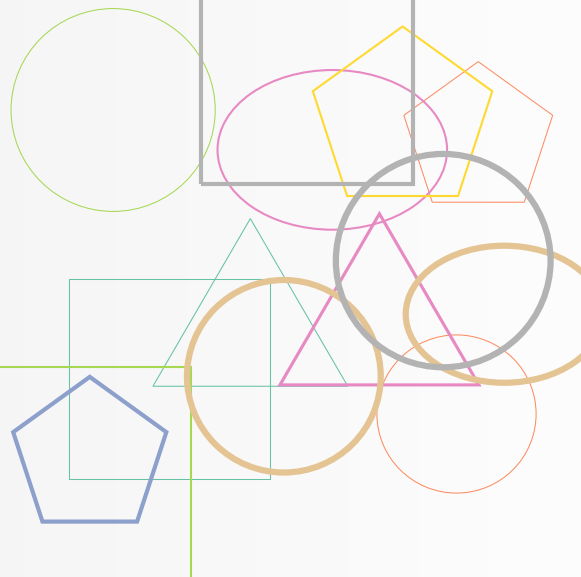[{"shape": "square", "thickness": 0.5, "radius": 0.87, "center": [0.291, 0.343]}, {"shape": "triangle", "thickness": 0.5, "radius": 0.97, "center": [0.431, 0.427]}, {"shape": "circle", "thickness": 0.5, "radius": 0.68, "center": [0.785, 0.282]}, {"shape": "pentagon", "thickness": 0.5, "radius": 0.67, "center": [0.823, 0.758]}, {"shape": "pentagon", "thickness": 2, "radius": 0.69, "center": [0.154, 0.208]}, {"shape": "triangle", "thickness": 1.5, "radius": 0.99, "center": [0.653, 0.431]}, {"shape": "oval", "thickness": 1, "radius": 0.99, "center": [0.572, 0.74]}, {"shape": "square", "thickness": 1, "radius": 0.98, "center": [0.133, 0.168]}, {"shape": "circle", "thickness": 0.5, "radius": 0.88, "center": [0.195, 0.809]}, {"shape": "pentagon", "thickness": 1, "radius": 0.81, "center": [0.693, 0.791]}, {"shape": "oval", "thickness": 3, "radius": 0.85, "center": [0.868, 0.455]}, {"shape": "circle", "thickness": 3, "radius": 0.83, "center": [0.488, 0.348]}, {"shape": "square", "thickness": 2, "radius": 0.91, "center": [0.528, 0.864]}, {"shape": "circle", "thickness": 3, "radius": 0.92, "center": [0.763, 0.548]}]